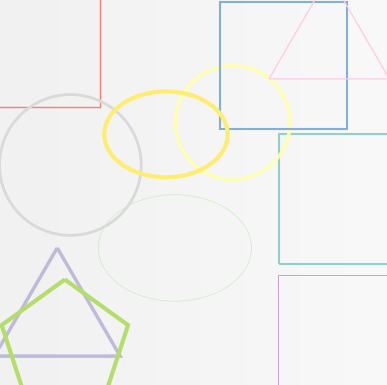[{"shape": "square", "thickness": 1.5, "radius": 0.84, "center": [0.889, 0.483]}, {"shape": "circle", "thickness": 2.5, "radius": 0.74, "center": [0.601, 0.682]}, {"shape": "triangle", "thickness": 2.5, "radius": 0.94, "center": [0.148, 0.169]}, {"shape": "square", "thickness": 1, "radius": 0.73, "center": [0.111, 0.867]}, {"shape": "square", "thickness": 1.5, "radius": 0.82, "center": [0.731, 0.83]}, {"shape": "pentagon", "thickness": 3, "radius": 0.86, "center": [0.167, 0.103]}, {"shape": "triangle", "thickness": 1, "radius": 0.9, "center": [0.849, 0.885]}, {"shape": "circle", "thickness": 2, "radius": 0.91, "center": [0.182, 0.572]}, {"shape": "square", "thickness": 0.5, "radius": 0.86, "center": [0.89, 0.114]}, {"shape": "oval", "thickness": 0.5, "radius": 0.99, "center": [0.451, 0.356]}, {"shape": "oval", "thickness": 3, "radius": 0.8, "center": [0.428, 0.651]}]